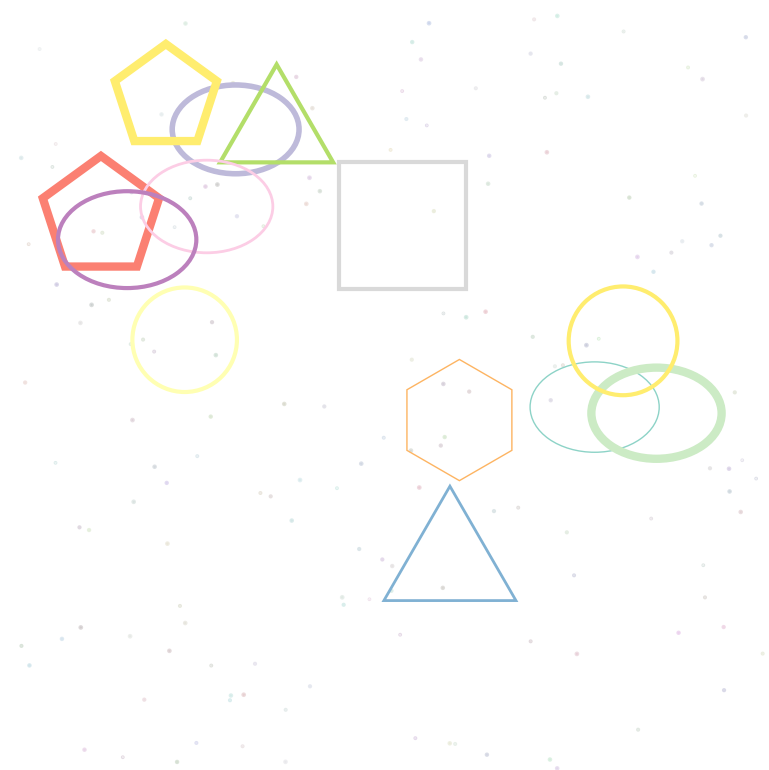[{"shape": "oval", "thickness": 0.5, "radius": 0.42, "center": [0.772, 0.471]}, {"shape": "circle", "thickness": 1.5, "radius": 0.34, "center": [0.24, 0.559]}, {"shape": "oval", "thickness": 2, "radius": 0.41, "center": [0.306, 0.832]}, {"shape": "pentagon", "thickness": 3, "radius": 0.4, "center": [0.131, 0.718]}, {"shape": "triangle", "thickness": 1, "radius": 0.5, "center": [0.584, 0.27]}, {"shape": "hexagon", "thickness": 0.5, "radius": 0.39, "center": [0.597, 0.454]}, {"shape": "triangle", "thickness": 1.5, "radius": 0.42, "center": [0.359, 0.832]}, {"shape": "oval", "thickness": 1, "radius": 0.43, "center": [0.268, 0.732]}, {"shape": "square", "thickness": 1.5, "radius": 0.41, "center": [0.523, 0.707]}, {"shape": "oval", "thickness": 1.5, "radius": 0.45, "center": [0.165, 0.689]}, {"shape": "oval", "thickness": 3, "radius": 0.42, "center": [0.853, 0.463]}, {"shape": "circle", "thickness": 1.5, "radius": 0.35, "center": [0.809, 0.557]}, {"shape": "pentagon", "thickness": 3, "radius": 0.35, "center": [0.215, 0.873]}]